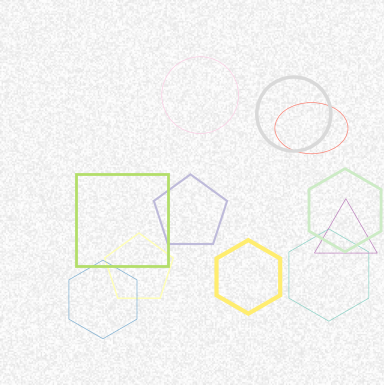[{"shape": "hexagon", "thickness": 0.5, "radius": 0.6, "center": [0.854, 0.286]}, {"shape": "pentagon", "thickness": 1, "radius": 0.47, "center": [0.361, 0.301]}, {"shape": "pentagon", "thickness": 1.5, "radius": 0.5, "center": [0.495, 0.447]}, {"shape": "oval", "thickness": 0.5, "radius": 0.47, "center": [0.809, 0.667]}, {"shape": "hexagon", "thickness": 0.5, "radius": 0.51, "center": [0.267, 0.222]}, {"shape": "square", "thickness": 2, "radius": 0.6, "center": [0.317, 0.43]}, {"shape": "circle", "thickness": 0.5, "radius": 0.5, "center": [0.52, 0.753]}, {"shape": "circle", "thickness": 2.5, "radius": 0.48, "center": [0.763, 0.704]}, {"shape": "triangle", "thickness": 0.5, "radius": 0.47, "center": [0.898, 0.39]}, {"shape": "hexagon", "thickness": 2, "radius": 0.54, "center": [0.896, 0.454]}, {"shape": "hexagon", "thickness": 3, "radius": 0.48, "center": [0.645, 0.281]}]